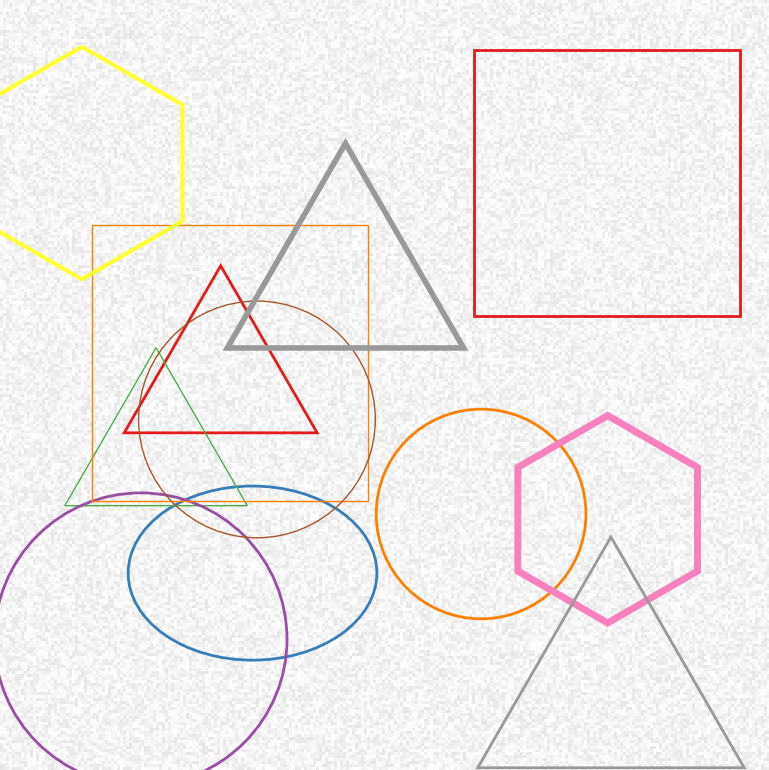[{"shape": "square", "thickness": 1, "radius": 0.86, "center": [0.788, 0.762]}, {"shape": "triangle", "thickness": 1, "radius": 0.72, "center": [0.287, 0.51]}, {"shape": "oval", "thickness": 1, "radius": 0.81, "center": [0.328, 0.256]}, {"shape": "triangle", "thickness": 0.5, "radius": 0.68, "center": [0.203, 0.412]}, {"shape": "circle", "thickness": 1, "radius": 0.95, "center": [0.183, 0.17]}, {"shape": "circle", "thickness": 1, "radius": 0.68, "center": [0.625, 0.332]}, {"shape": "square", "thickness": 0.5, "radius": 0.9, "center": [0.299, 0.528]}, {"shape": "hexagon", "thickness": 1.5, "radius": 0.76, "center": [0.106, 0.788]}, {"shape": "circle", "thickness": 0.5, "radius": 0.77, "center": [0.334, 0.455]}, {"shape": "hexagon", "thickness": 2.5, "radius": 0.67, "center": [0.789, 0.326]}, {"shape": "triangle", "thickness": 2, "radius": 0.89, "center": [0.449, 0.637]}, {"shape": "triangle", "thickness": 1, "radius": 1.0, "center": [0.793, 0.103]}]